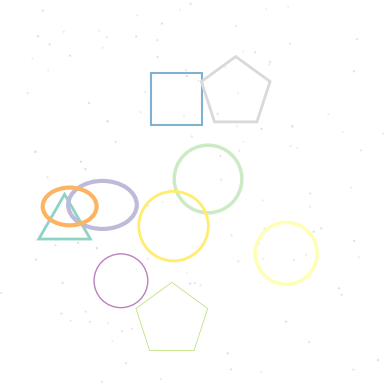[{"shape": "triangle", "thickness": 2, "radius": 0.39, "center": [0.168, 0.418]}, {"shape": "circle", "thickness": 2.5, "radius": 0.4, "center": [0.743, 0.342]}, {"shape": "oval", "thickness": 3, "radius": 0.45, "center": [0.266, 0.468]}, {"shape": "square", "thickness": 1.5, "radius": 0.33, "center": [0.458, 0.743]}, {"shape": "oval", "thickness": 3, "radius": 0.35, "center": [0.181, 0.464]}, {"shape": "pentagon", "thickness": 0.5, "radius": 0.49, "center": [0.446, 0.169]}, {"shape": "pentagon", "thickness": 2, "radius": 0.47, "center": [0.612, 0.759]}, {"shape": "circle", "thickness": 1, "radius": 0.35, "center": [0.314, 0.271]}, {"shape": "circle", "thickness": 2.5, "radius": 0.44, "center": [0.54, 0.535]}, {"shape": "circle", "thickness": 2, "radius": 0.45, "center": [0.451, 0.413]}]